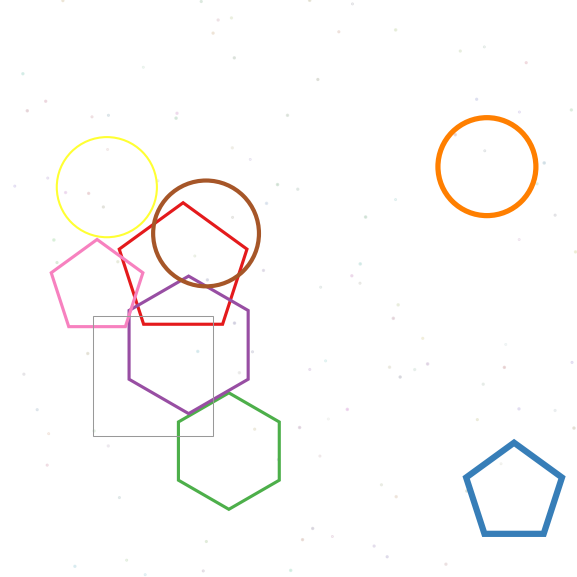[{"shape": "pentagon", "thickness": 1.5, "radius": 0.58, "center": [0.317, 0.532]}, {"shape": "pentagon", "thickness": 3, "radius": 0.44, "center": [0.89, 0.145]}, {"shape": "hexagon", "thickness": 1.5, "radius": 0.5, "center": [0.396, 0.218]}, {"shape": "hexagon", "thickness": 1.5, "radius": 0.6, "center": [0.327, 0.402]}, {"shape": "circle", "thickness": 2.5, "radius": 0.42, "center": [0.843, 0.711]}, {"shape": "circle", "thickness": 1, "radius": 0.43, "center": [0.185, 0.675]}, {"shape": "circle", "thickness": 2, "radius": 0.46, "center": [0.357, 0.595]}, {"shape": "pentagon", "thickness": 1.5, "radius": 0.42, "center": [0.168, 0.501]}, {"shape": "square", "thickness": 0.5, "radius": 0.52, "center": [0.265, 0.347]}]